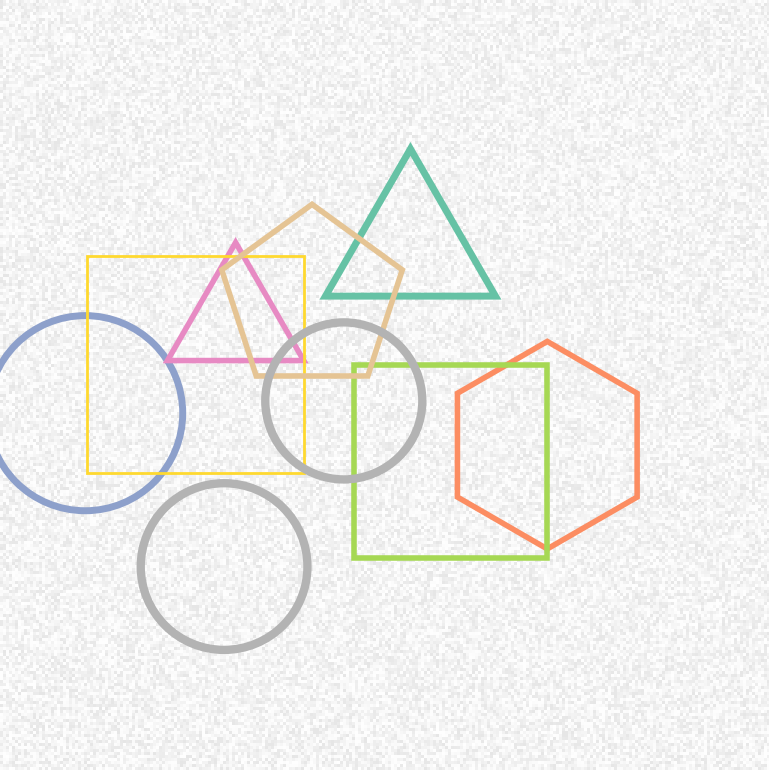[{"shape": "triangle", "thickness": 2.5, "radius": 0.64, "center": [0.533, 0.679]}, {"shape": "hexagon", "thickness": 2, "radius": 0.67, "center": [0.711, 0.422]}, {"shape": "circle", "thickness": 2.5, "radius": 0.63, "center": [0.111, 0.463]}, {"shape": "triangle", "thickness": 2, "radius": 0.51, "center": [0.306, 0.583]}, {"shape": "square", "thickness": 2, "radius": 0.63, "center": [0.585, 0.401]}, {"shape": "square", "thickness": 1, "radius": 0.71, "center": [0.254, 0.527]}, {"shape": "pentagon", "thickness": 2, "radius": 0.62, "center": [0.405, 0.611]}, {"shape": "circle", "thickness": 3, "radius": 0.54, "center": [0.291, 0.264]}, {"shape": "circle", "thickness": 3, "radius": 0.51, "center": [0.446, 0.479]}]